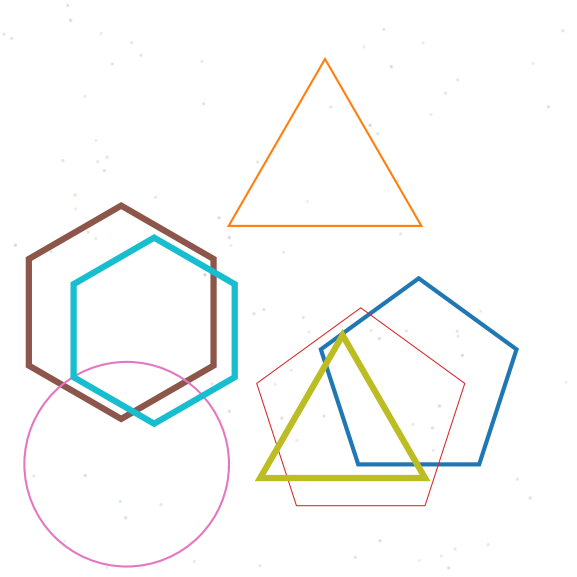[{"shape": "pentagon", "thickness": 2, "radius": 0.89, "center": [0.725, 0.339]}, {"shape": "triangle", "thickness": 1, "radius": 0.96, "center": [0.563, 0.704]}, {"shape": "pentagon", "thickness": 0.5, "radius": 0.95, "center": [0.625, 0.277]}, {"shape": "hexagon", "thickness": 3, "radius": 0.92, "center": [0.21, 0.458]}, {"shape": "circle", "thickness": 1, "radius": 0.89, "center": [0.219, 0.195]}, {"shape": "triangle", "thickness": 3, "radius": 0.82, "center": [0.593, 0.254]}, {"shape": "hexagon", "thickness": 3, "radius": 0.81, "center": [0.267, 0.427]}]